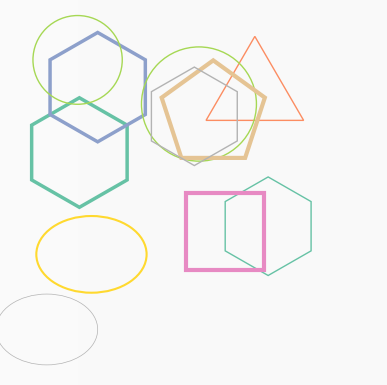[{"shape": "hexagon", "thickness": 1, "radius": 0.64, "center": [0.692, 0.412]}, {"shape": "hexagon", "thickness": 2.5, "radius": 0.71, "center": [0.205, 0.604]}, {"shape": "triangle", "thickness": 1, "radius": 0.73, "center": [0.658, 0.76]}, {"shape": "hexagon", "thickness": 2.5, "radius": 0.71, "center": [0.252, 0.774]}, {"shape": "square", "thickness": 3, "radius": 0.5, "center": [0.581, 0.398]}, {"shape": "circle", "thickness": 1, "radius": 0.58, "center": [0.2, 0.844]}, {"shape": "circle", "thickness": 1, "radius": 0.74, "center": [0.513, 0.73]}, {"shape": "oval", "thickness": 1.5, "radius": 0.71, "center": [0.236, 0.339]}, {"shape": "pentagon", "thickness": 3, "radius": 0.7, "center": [0.55, 0.703]}, {"shape": "hexagon", "thickness": 1, "radius": 0.64, "center": [0.502, 0.698]}, {"shape": "oval", "thickness": 0.5, "radius": 0.66, "center": [0.121, 0.144]}]